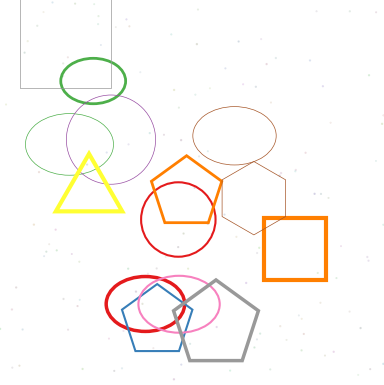[{"shape": "oval", "thickness": 2.5, "radius": 0.51, "center": [0.378, 0.21]}, {"shape": "circle", "thickness": 1.5, "radius": 0.48, "center": [0.463, 0.43]}, {"shape": "pentagon", "thickness": 1.5, "radius": 0.48, "center": [0.408, 0.166]}, {"shape": "oval", "thickness": 0.5, "radius": 0.57, "center": [0.18, 0.625]}, {"shape": "oval", "thickness": 2, "radius": 0.42, "center": [0.242, 0.79]}, {"shape": "circle", "thickness": 0.5, "radius": 0.58, "center": [0.288, 0.637]}, {"shape": "pentagon", "thickness": 2, "radius": 0.48, "center": [0.485, 0.499]}, {"shape": "square", "thickness": 3, "radius": 0.4, "center": [0.766, 0.354]}, {"shape": "triangle", "thickness": 3, "radius": 0.5, "center": [0.231, 0.501]}, {"shape": "hexagon", "thickness": 0.5, "radius": 0.48, "center": [0.659, 0.485]}, {"shape": "oval", "thickness": 0.5, "radius": 0.54, "center": [0.609, 0.647]}, {"shape": "oval", "thickness": 1.5, "radius": 0.53, "center": [0.465, 0.21]}, {"shape": "square", "thickness": 0.5, "radius": 0.59, "center": [0.17, 0.89]}, {"shape": "pentagon", "thickness": 2.5, "radius": 0.58, "center": [0.561, 0.157]}]